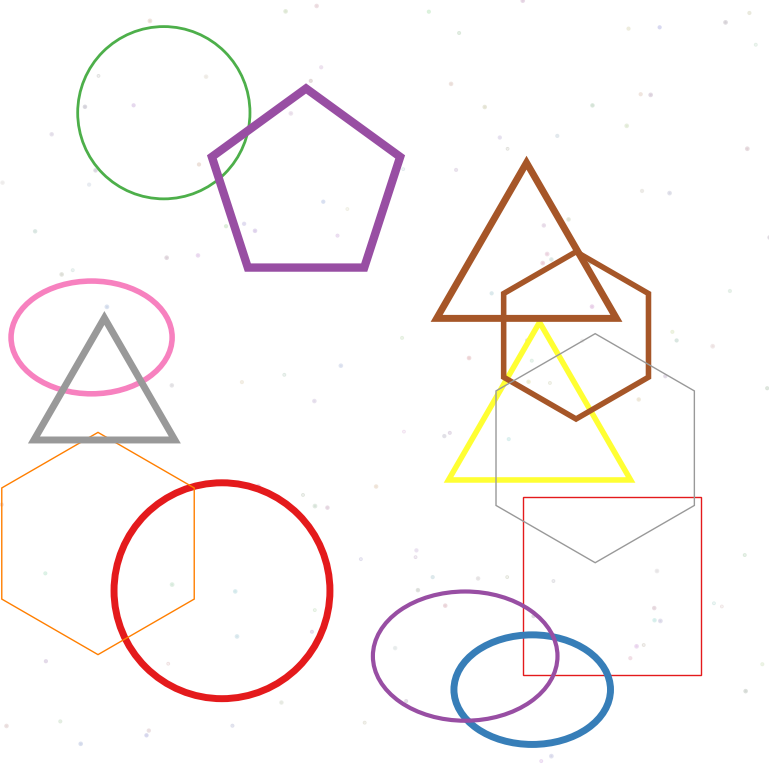[{"shape": "circle", "thickness": 2.5, "radius": 0.7, "center": [0.288, 0.233]}, {"shape": "square", "thickness": 0.5, "radius": 0.58, "center": [0.794, 0.24]}, {"shape": "oval", "thickness": 2.5, "radius": 0.51, "center": [0.691, 0.104]}, {"shape": "circle", "thickness": 1, "radius": 0.56, "center": [0.213, 0.854]}, {"shape": "oval", "thickness": 1.5, "radius": 0.6, "center": [0.604, 0.148]}, {"shape": "pentagon", "thickness": 3, "radius": 0.64, "center": [0.397, 0.757]}, {"shape": "hexagon", "thickness": 0.5, "radius": 0.72, "center": [0.127, 0.294]}, {"shape": "triangle", "thickness": 2, "radius": 0.68, "center": [0.701, 0.445]}, {"shape": "triangle", "thickness": 2.5, "radius": 0.67, "center": [0.684, 0.654]}, {"shape": "hexagon", "thickness": 2, "radius": 0.54, "center": [0.748, 0.564]}, {"shape": "oval", "thickness": 2, "radius": 0.52, "center": [0.119, 0.562]}, {"shape": "triangle", "thickness": 2.5, "radius": 0.53, "center": [0.136, 0.481]}, {"shape": "hexagon", "thickness": 0.5, "radius": 0.74, "center": [0.773, 0.418]}]